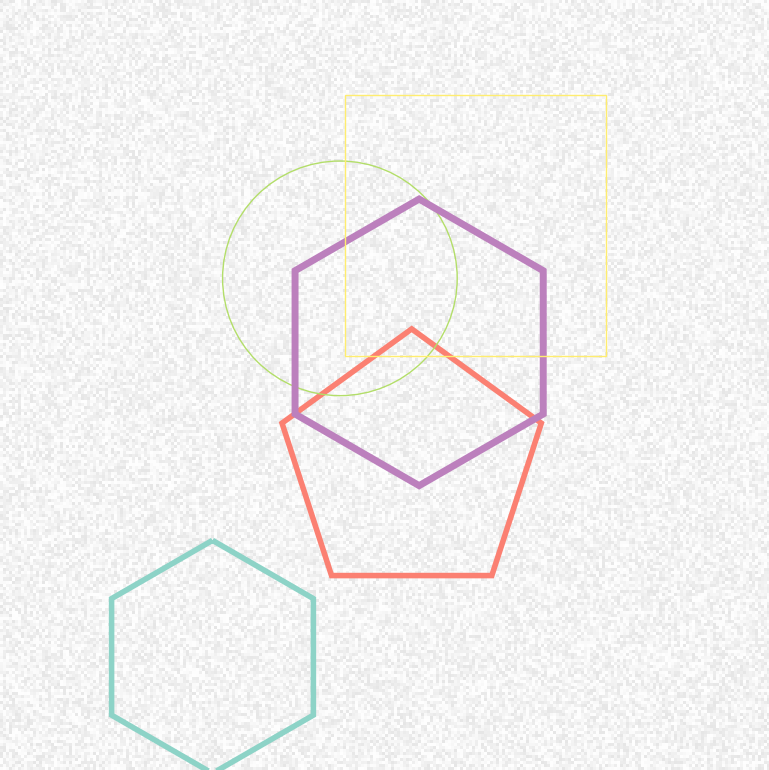[{"shape": "hexagon", "thickness": 2, "radius": 0.76, "center": [0.276, 0.147]}, {"shape": "pentagon", "thickness": 2, "radius": 0.89, "center": [0.535, 0.396]}, {"shape": "circle", "thickness": 0.5, "radius": 0.76, "center": [0.441, 0.639]}, {"shape": "hexagon", "thickness": 2.5, "radius": 0.93, "center": [0.544, 0.555]}, {"shape": "square", "thickness": 0.5, "radius": 0.85, "center": [0.618, 0.707]}]